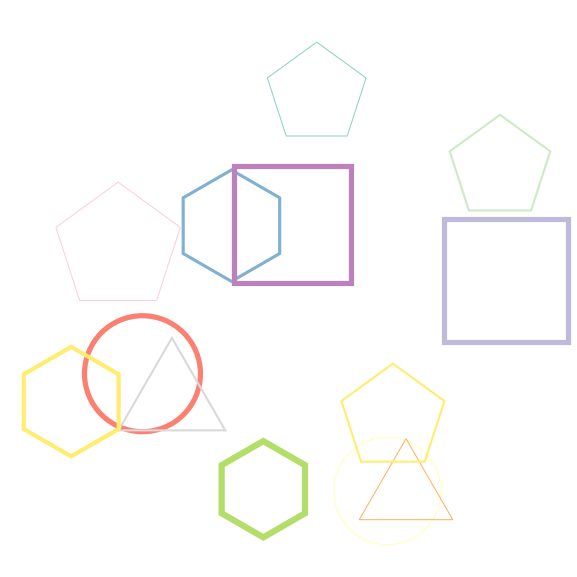[{"shape": "pentagon", "thickness": 0.5, "radius": 0.45, "center": [0.548, 0.836]}, {"shape": "circle", "thickness": 0.5, "radius": 0.47, "center": [0.671, 0.149]}, {"shape": "square", "thickness": 2.5, "radius": 0.53, "center": [0.876, 0.513]}, {"shape": "circle", "thickness": 2.5, "radius": 0.5, "center": [0.247, 0.352]}, {"shape": "hexagon", "thickness": 1.5, "radius": 0.48, "center": [0.401, 0.608]}, {"shape": "triangle", "thickness": 0.5, "radius": 0.47, "center": [0.703, 0.146]}, {"shape": "hexagon", "thickness": 3, "radius": 0.42, "center": [0.456, 0.152]}, {"shape": "pentagon", "thickness": 0.5, "radius": 0.57, "center": [0.205, 0.57]}, {"shape": "triangle", "thickness": 1, "radius": 0.53, "center": [0.298, 0.307]}, {"shape": "square", "thickness": 2.5, "radius": 0.51, "center": [0.507, 0.61]}, {"shape": "pentagon", "thickness": 1, "radius": 0.46, "center": [0.866, 0.709]}, {"shape": "hexagon", "thickness": 2, "radius": 0.47, "center": [0.123, 0.304]}, {"shape": "pentagon", "thickness": 1, "radius": 0.47, "center": [0.68, 0.276]}]